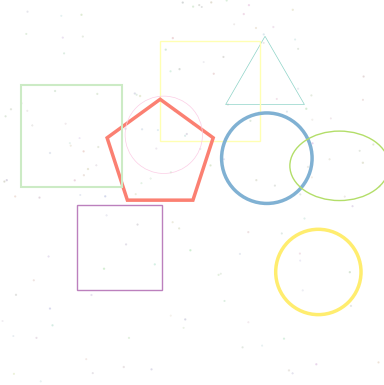[{"shape": "triangle", "thickness": 0.5, "radius": 0.59, "center": [0.688, 0.788]}, {"shape": "square", "thickness": 1, "radius": 0.65, "center": [0.545, 0.764]}, {"shape": "pentagon", "thickness": 2.5, "radius": 0.72, "center": [0.416, 0.597]}, {"shape": "circle", "thickness": 2.5, "radius": 0.59, "center": [0.693, 0.589]}, {"shape": "oval", "thickness": 1, "radius": 0.64, "center": [0.882, 0.569]}, {"shape": "circle", "thickness": 0.5, "radius": 0.5, "center": [0.425, 0.65]}, {"shape": "square", "thickness": 1, "radius": 0.55, "center": [0.311, 0.357]}, {"shape": "square", "thickness": 1.5, "radius": 0.66, "center": [0.185, 0.647]}, {"shape": "circle", "thickness": 2.5, "radius": 0.55, "center": [0.827, 0.294]}]